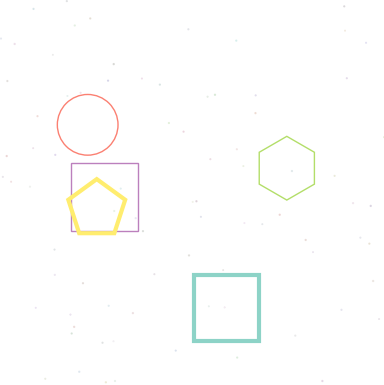[{"shape": "square", "thickness": 3, "radius": 0.43, "center": [0.589, 0.2]}, {"shape": "circle", "thickness": 1, "radius": 0.39, "center": [0.228, 0.676]}, {"shape": "hexagon", "thickness": 1, "radius": 0.41, "center": [0.745, 0.563]}, {"shape": "square", "thickness": 1, "radius": 0.44, "center": [0.272, 0.488]}, {"shape": "pentagon", "thickness": 3, "radius": 0.39, "center": [0.251, 0.457]}]